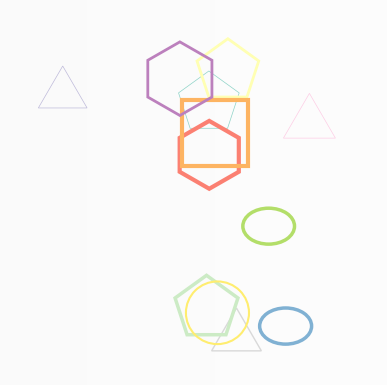[{"shape": "pentagon", "thickness": 0.5, "radius": 0.41, "center": [0.539, 0.733]}, {"shape": "pentagon", "thickness": 2, "radius": 0.42, "center": [0.588, 0.816]}, {"shape": "triangle", "thickness": 0.5, "radius": 0.36, "center": [0.162, 0.756]}, {"shape": "hexagon", "thickness": 3, "radius": 0.44, "center": [0.54, 0.598]}, {"shape": "oval", "thickness": 2.5, "radius": 0.34, "center": [0.737, 0.153]}, {"shape": "square", "thickness": 3, "radius": 0.43, "center": [0.555, 0.653]}, {"shape": "oval", "thickness": 2.5, "radius": 0.33, "center": [0.693, 0.413]}, {"shape": "triangle", "thickness": 0.5, "radius": 0.39, "center": [0.798, 0.68]}, {"shape": "triangle", "thickness": 1, "radius": 0.37, "center": [0.61, 0.126]}, {"shape": "hexagon", "thickness": 2, "radius": 0.48, "center": [0.464, 0.796]}, {"shape": "pentagon", "thickness": 2.5, "radius": 0.43, "center": [0.533, 0.2]}, {"shape": "circle", "thickness": 1.5, "radius": 0.41, "center": [0.561, 0.188]}]